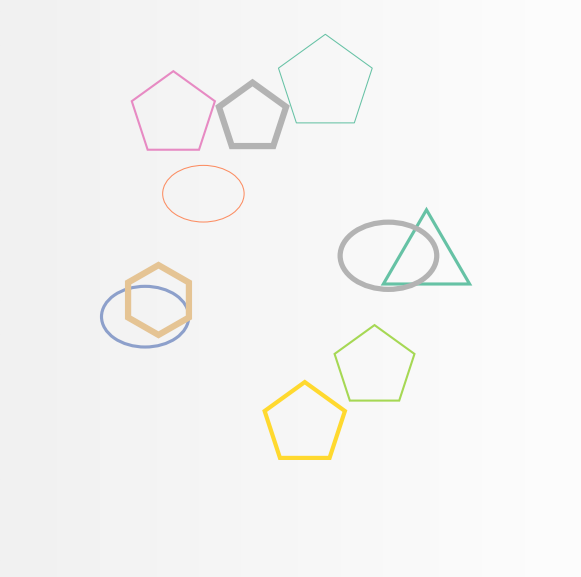[{"shape": "triangle", "thickness": 1.5, "radius": 0.43, "center": [0.734, 0.55]}, {"shape": "pentagon", "thickness": 0.5, "radius": 0.42, "center": [0.56, 0.855]}, {"shape": "oval", "thickness": 0.5, "radius": 0.35, "center": [0.35, 0.664]}, {"shape": "oval", "thickness": 1.5, "radius": 0.38, "center": [0.25, 0.451]}, {"shape": "pentagon", "thickness": 1, "radius": 0.38, "center": [0.298, 0.801]}, {"shape": "pentagon", "thickness": 1, "radius": 0.36, "center": [0.644, 0.364]}, {"shape": "pentagon", "thickness": 2, "radius": 0.36, "center": [0.524, 0.265]}, {"shape": "hexagon", "thickness": 3, "radius": 0.3, "center": [0.273, 0.48]}, {"shape": "oval", "thickness": 2.5, "radius": 0.42, "center": [0.668, 0.556]}, {"shape": "pentagon", "thickness": 3, "radius": 0.3, "center": [0.434, 0.795]}]